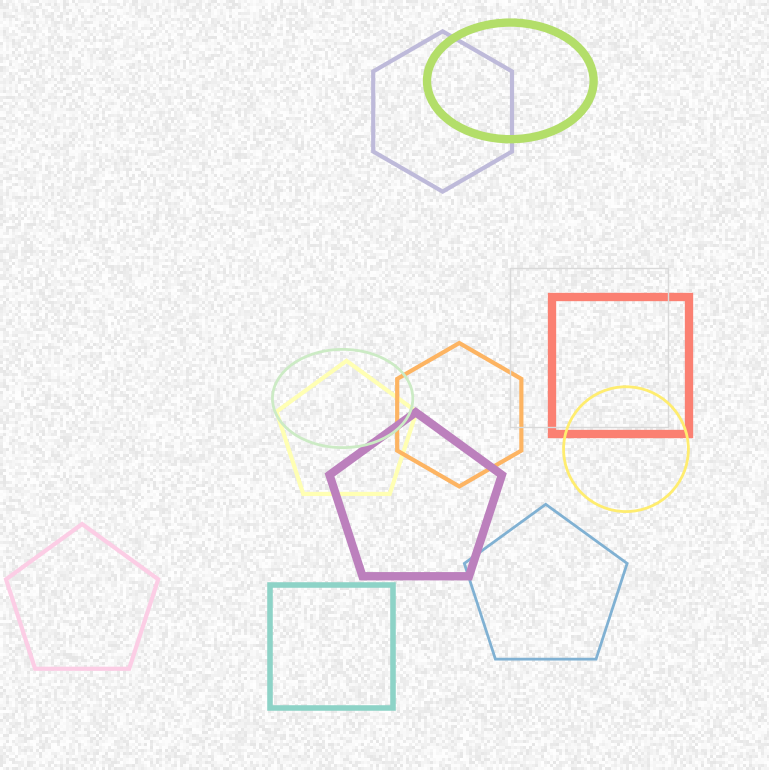[{"shape": "square", "thickness": 2, "radius": 0.4, "center": [0.43, 0.16]}, {"shape": "pentagon", "thickness": 1.5, "radius": 0.48, "center": [0.45, 0.436]}, {"shape": "hexagon", "thickness": 1.5, "radius": 0.52, "center": [0.575, 0.855]}, {"shape": "square", "thickness": 3, "radius": 0.44, "center": [0.806, 0.526]}, {"shape": "pentagon", "thickness": 1, "radius": 0.56, "center": [0.709, 0.234]}, {"shape": "hexagon", "thickness": 1.5, "radius": 0.47, "center": [0.596, 0.461]}, {"shape": "oval", "thickness": 3, "radius": 0.54, "center": [0.663, 0.895]}, {"shape": "pentagon", "thickness": 1.5, "radius": 0.52, "center": [0.107, 0.216]}, {"shape": "square", "thickness": 0.5, "radius": 0.52, "center": [0.765, 0.548]}, {"shape": "pentagon", "thickness": 3, "radius": 0.59, "center": [0.54, 0.347]}, {"shape": "oval", "thickness": 1, "radius": 0.46, "center": [0.445, 0.482]}, {"shape": "circle", "thickness": 1, "radius": 0.41, "center": [0.813, 0.417]}]